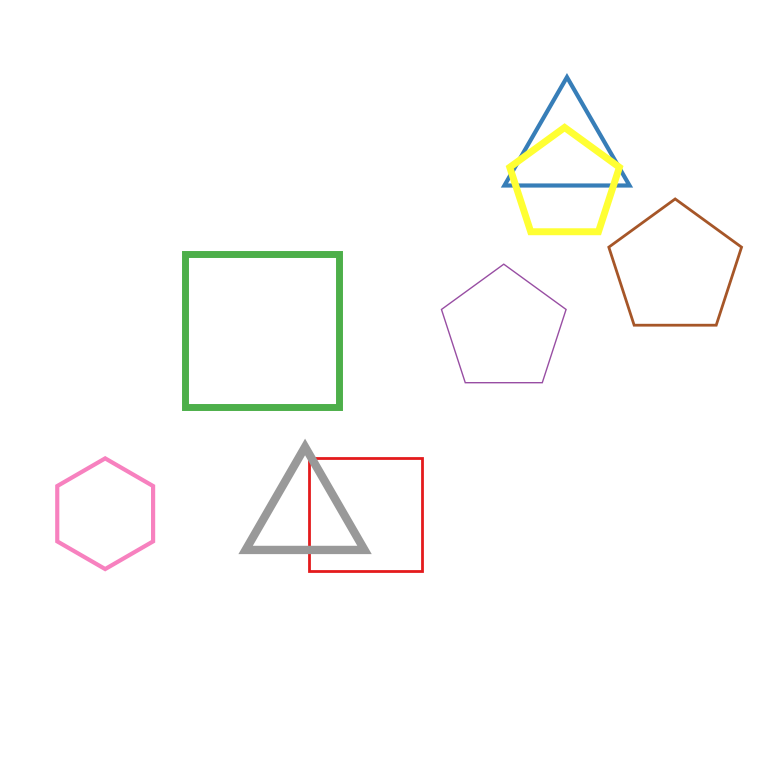[{"shape": "square", "thickness": 1, "radius": 0.37, "center": [0.475, 0.332]}, {"shape": "triangle", "thickness": 1.5, "radius": 0.47, "center": [0.736, 0.806]}, {"shape": "square", "thickness": 2.5, "radius": 0.5, "center": [0.341, 0.571]}, {"shape": "pentagon", "thickness": 0.5, "radius": 0.43, "center": [0.654, 0.572]}, {"shape": "pentagon", "thickness": 2.5, "radius": 0.37, "center": [0.733, 0.76]}, {"shape": "pentagon", "thickness": 1, "radius": 0.45, "center": [0.877, 0.651]}, {"shape": "hexagon", "thickness": 1.5, "radius": 0.36, "center": [0.137, 0.333]}, {"shape": "triangle", "thickness": 3, "radius": 0.45, "center": [0.396, 0.33]}]